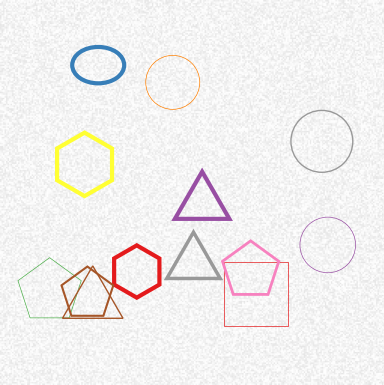[{"shape": "hexagon", "thickness": 3, "radius": 0.34, "center": [0.355, 0.295]}, {"shape": "square", "thickness": 0.5, "radius": 0.42, "center": [0.665, 0.237]}, {"shape": "oval", "thickness": 3, "radius": 0.34, "center": [0.255, 0.831]}, {"shape": "pentagon", "thickness": 0.5, "radius": 0.43, "center": [0.129, 0.244]}, {"shape": "triangle", "thickness": 3, "radius": 0.41, "center": [0.525, 0.472]}, {"shape": "circle", "thickness": 0.5, "radius": 0.36, "center": [0.851, 0.364]}, {"shape": "circle", "thickness": 0.5, "radius": 0.35, "center": [0.449, 0.786]}, {"shape": "hexagon", "thickness": 3, "radius": 0.41, "center": [0.22, 0.573]}, {"shape": "triangle", "thickness": 1, "radius": 0.45, "center": [0.241, 0.219]}, {"shape": "pentagon", "thickness": 1.5, "radius": 0.35, "center": [0.227, 0.237]}, {"shape": "pentagon", "thickness": 2, "radius": 0.38, "center": [0.651, 0.297]}, {"shape": "circle", "thickness": 1, "radius": 0.4, "center": [0.836, 0.633]}, {"shape": "triangle", "thickness": 2.5, "radius": 0.4, "center": [0.503, 0.317]}]